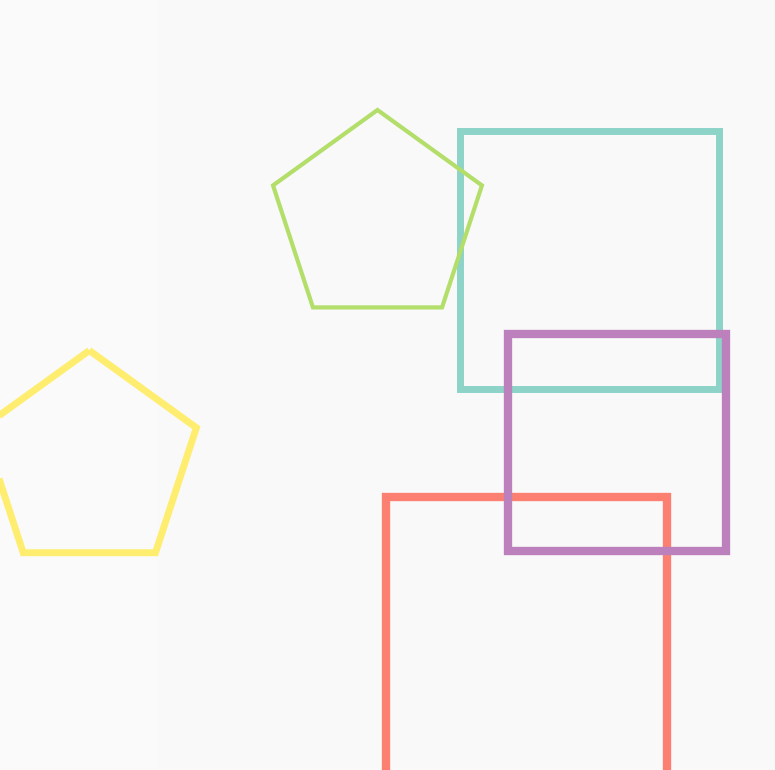[{"shape": "square", "thickness": 2.5, "radius": 0.84, "center": [0.761, 0.663]}, {"shape": "square", "thickness": 3, "radius": 0.91, "center": [0.68, 0.174]}, {"shape": "pentagon", "thickness": 1.5, "radius": 0.71, "center": [0.487, 0.715]}, {"shape": "square", "thickness": 3, "radius": 0.7, "center": [0.796, 0.425]}, {"shape": "pentagon", "thickness": 2.5, "radius": 0.73, "center": [0.115, 0.4]}]